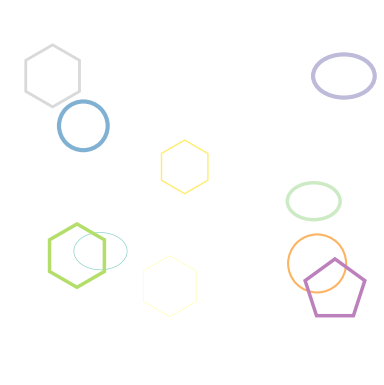[{"shape": "oval", "thickness": 0.5, "radius": 0.35, "center": [0.261, 0.348]}, {"shape": "hexagon", "thickness": 0.5, "radius": 0.4, "center": [0.441, 0.257]}, {"shape": "oval", "thickness": 3, "radius": 0.4, "center": [0.893, 0.803]}, {"shape": "circle", "thickness": 3, "radius": 0.32, "center": [0.216, 0.673]}, {"shape": "circle", "thickness": 1.5, "radius": 0.38, "center": [0.824, 0.316]}, {"shape": "hexagon", "thickness": 2.5, "radius": 0.41, "center": [0.2, 0.336]}, {"shape": "hexagon", "thickness": 2, "radius": 0.4, "center": [0.137, 0.803]}, {"shape": "pentagon", "thickness": 2.5, "radius": 0.41, "center": [0.87, 0.246]}, {"shape": "oval", "thickness": 2.5, "radius": 0.34, "center": [0.815, 0.477]}, {"shape": "hexagon", "thickness": 1, "radius": 0.35, "center": [0.48, 0.567]}]